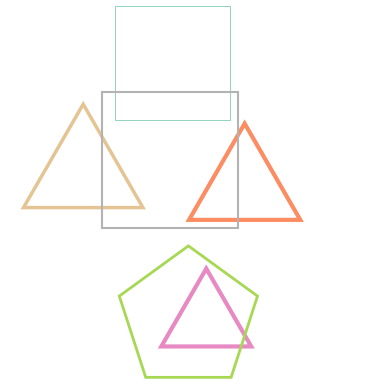[{"shape": "square", "thickness": 0.5, "radius": 0.74, "center": [0.448, 0.836]}, {"shape": "triangle", "thickness": 3, "radius": 0.83, "center": [0.635, 0.512]}, {"shape": "triangle", "thickness": 3, "radius": 0.67, "center": [0.536, 0.168]}, {"shape": "pentagon", "thickness": 2, "radius": 0.94, "center": [0.489, 0.173]}, {"shape": "triangle", "thickness": 2.5, "radius": 0.9, "center": [0.216, 0.55]}, {"shape": "square", "thickness": 1.5, "radius": 0.88, "center": [0.441, 0.584]}]